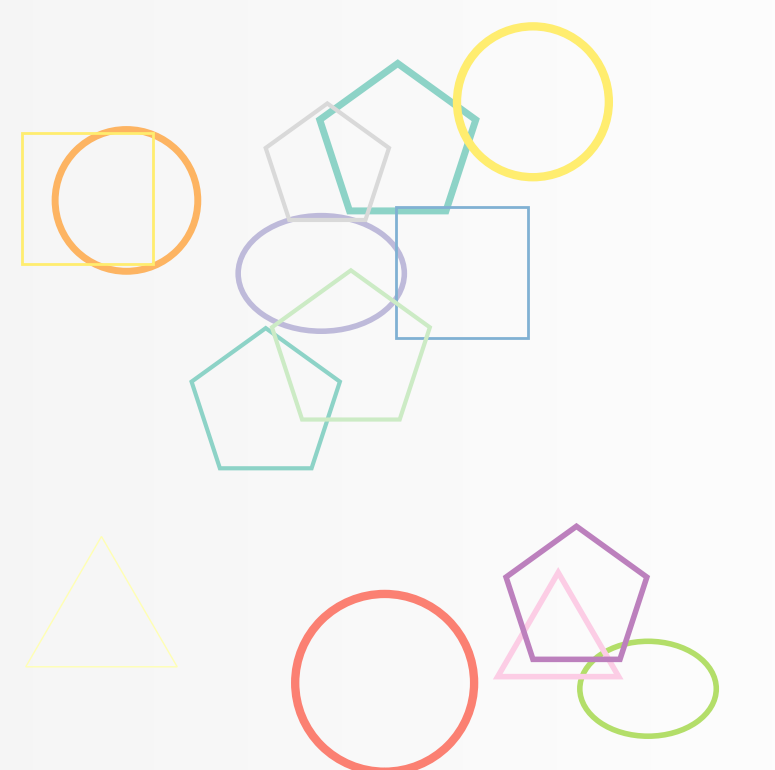[{"shape": "pentagon", "thickness": 1.5, "radius": 0.5, "center": [0.343, 0.473]}, {"shape": "pentagon", "thickness": 2.5, "radius": 0.53, "center": [0.513, 0.812]}, {"shape": "triangle", "thickness": 0.5, "radius": 0.56, "center": [0.131, 0.19]}, {"shape": "oval", "thickness": 2, "radius": 0.54, "center": [0.415, 0.645]}, {"shape": "circle", "thickness": 3, "radius": 0.58, "center": [0.496, 0.113]}, {"shape": "square", "thickness": 1, "radius": 0.43, "center": [0.596, 0.646]}, {"shape": "circle", "thickness": 2.5, "radius": 0.46, "center": [0.163, 0.74]}, {"shape": "oval", "thickness": 2, "radius": 0.44, "center": [0.836, 0.106]}, {"shape": "triangle", "thickness": 2, "radius": 0.45, "center": [0.72, 0.166]}, {"shape": "pentagon", "thickness": 1.5, "radius": 0.42, "center": [0.422, 0.782]}, {"shape": "pentagon", "thickness": 2, "radius": 0.48, "center": [0.744, 0.221]}, {"shape": "pentagon", "thickness": 1.5, "radius": 0.54, "center": [0.453, 0.542]}, {"shape": "square", "thickness": 1, "radius": 0.42, "center": [0.113, 0.742]}, {"shape": "circle", "thickness": 3, "radius": 0.49, "center": [0.688, 0.868]}]